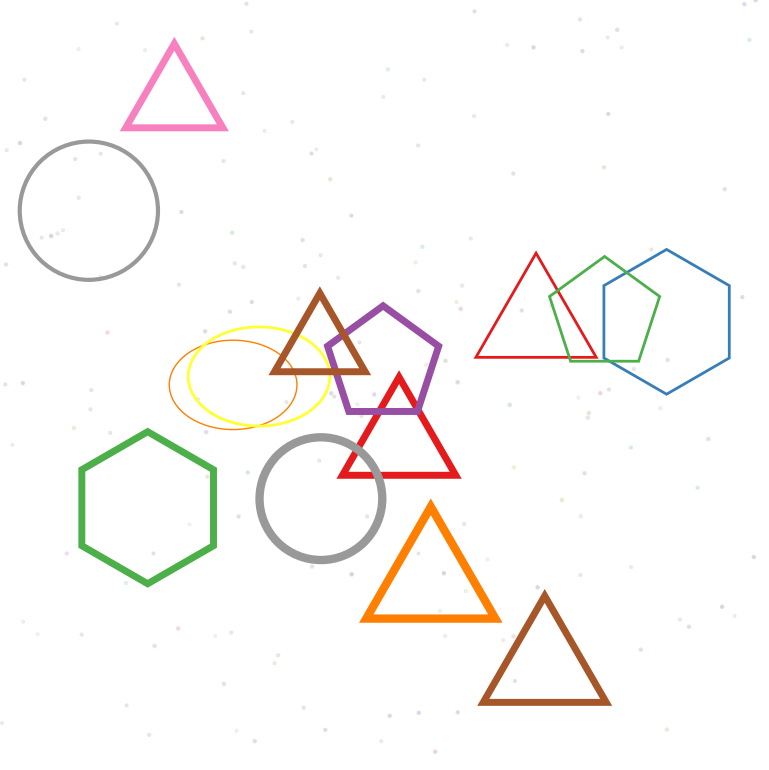[{"shape": "triangle", "thickness": 2.5, "radius": 0.42, "center": [0.518, 0.425]}, {"shape": "triangle", "thickness": 1, "radius": 0.45, "center": [0.696, 0.581]}, {"shape": "hexagon", "thickness": 1, "radius": 0.47, "center": [0.866, 0.582]}, {"shape": "pentagon", "thickness": 1, "radius": 0.38, "center": [0.785, 0.592]}, {"shape": "hexagon", "thickness": 2.5, "radius": 0.49, "center": [0.192, 0.341]}, {"shape": "pentagon", "thickness": 2.5, "radius": 0.38, "center": [0.498, 0.527]}, {"shape": "triangle", "thickness": 3, "radius": 0.48, "center": [0.559, 0.245]}, {"shape": "oval", "thickness": 0.5, "radius": 0.41, "center": [0.303, 0.5]}, {"shape": "oval", "thickness": 1, "radius": 0.46, "center": [0.336, 0.511]}, {"shape": "triangle", "thickness": 2.5, "radius": 0.46, "center": [0.707, 0.134]}, {"shape": "triangle", "thickness": 2.5, "radius": 0.34, "center": [0.415, 0.551]}, {"shape": "triangle", "thickness": 2.5, "radius": 0.36, "center": [0.226, 0.87]}, {"shape": "circle", "thickness": 1.5, "radius": 0.45, "center": [0.115, 0.726]}, {"shape": "circle", "thickness": 3, "radius": 0.4, "center": [0.417, 0.352]}]